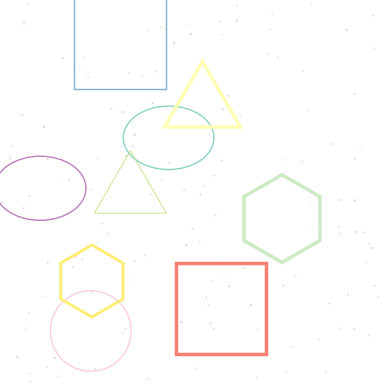[{"shape": "oval", "thickness": 1, "radius": 0.59, "center": [0.438, 0.642]}, {"shape": "triangle", "thickness": 2.5, "radius": 0.57, "center": [0.526, 0.727]}, {"shape": "square", "thickness": 2.5, "radius": 0.59, "center": [0.574, 0.198]}, {"shape": "square", "thickness": 1, "radius": 0.6, "center": [0.312, 0.888]}, {"shape": "triangle", "thickness": 0.5, "radius": 0.54, "center": [0.339, 0.5]}, {"shape": "circle", "thickness": 1, "radius": 0.52, "center": [0.236, 0.14]}, {"shape": "oval", "thickness": 1, "radius": 0.59, "center": [0.104, 0.511]}, {"shape": "hexagon", "thickness": 2.5, "radius": 0.57, "center": [0.732, 0.432]}, {"shape": "hexagon", "thickness": 2, "radius": 0.47, "center": [0.239, 0.27]}]